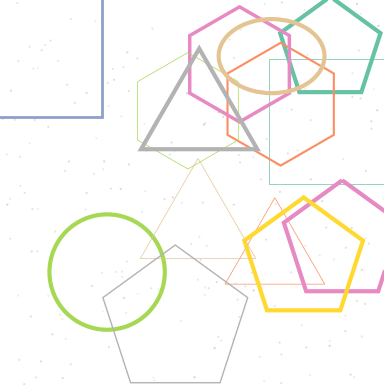[{"shape": "square", "thickness": 0.5, "radius": 0.81, "center": [0.862, 0.684]}, {"shape": "pentagon", "thickness": 3, "radius": 0.69, "center": [0.858, 0.872]}, {"shape": "triangle", "thickness": 0.5, "radius": 0.75, "center": [0.714, 0.337]}, {"shape": "hexagon", "thickness": 1.5, "radius": 0.8, "center": [0.729, 0.729]}, {"shape": "square", "thickness": 2, "radius": 0.82, "center": [0.101, 0.861]}, {"shape": "pentagon", "thickness": 3, "radius": 0.8, "center": [0.889, 0.372]}, {"shape": "hexagon", "thickness": 2.5, "radius": 0.75, "center": [0.622, 0.833]}, {"shape": "circle", "thickness": 3, "radius": 0.75, "center": [0.278, 0.293]}, {"shape": "hexagon", "thickness": 0.5, "radius": 0.76, "center": [0.488, 0.712]}, {"shape": "pentagon", "thickness": 3, "radius": 0.81, "center": [0.789, 0.325]}, {"shape": "oval", "thickness": 3, "radius": 0.69, "center": [0.705, 0.854]}, {"shape": "triangle", "thickness": 0.5, "radius": 0.87, "center": [0.515, 0.415]}, {"shape": "pentagon", "thickness": 1, "radius": 0.99, "center": [0.455, 0.166]}, {"shape": "triangle", "thickness": 3, "radius": 0.87, "center": [0.517, 0.7]}]